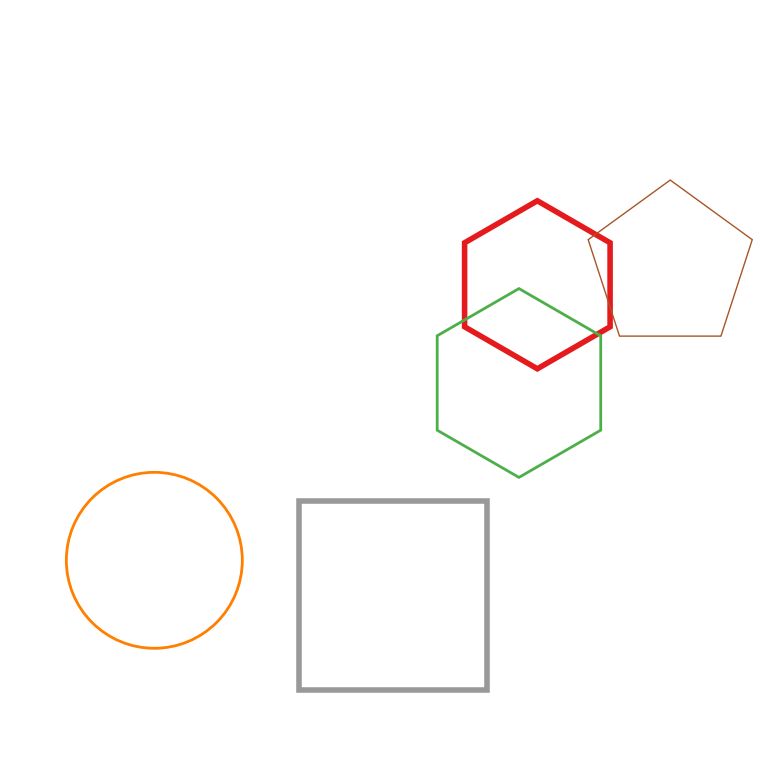[{"shape": "hexagon", "thickness": 2, "radius": 0.55, "center": [0.698, 0.63]}, {"shape": "hexagon", "thickness": 1, "radius": 0.61, "center": [0.674, 0.503]}, {"shape": "circle", "thickness": 1, "radius": 0.57, "center": [0.2, 0.272]}, {"shape": "pentagon", "thickness": 0.5, "radius": 0.56, "center": [0.87, 0.654]}, {"shape": "square", "thickness": 2, "radius": 0.61, "center": [0.511, 0.227]}]